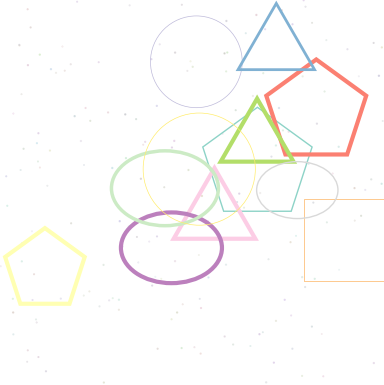[{"shape": "pentagon", "thickness": 1, "radius": 0.75, "center": [0.669, 0.572]}, {"shape": "pentagon", "thickness": 3, "radius": 0.54, "center": [0.117, 0.299]}, {"shape": "circle", "thickness": 0.5, "radius": 0.6, "center": [0.51, 0.839]}, {"shape": "pentagon", "thickness": 3, "radius": 0.68, "center": [0.821, 0.709]}, {"shape": "triangle", "thickness": 2, "radius": 0.57, "center": [0.718, 0.876]}, {"shape": "square", "thickness": 0.5, "radius": 0.53, "center": [0.897, 0.377]}, {"shape": "triangle", "thickness": 3, "radius": 0.55, "center": [0.668, 0.635]}, {"shape": "triangle", "thickness": 3, "radius": 0.61, "center": [0.557, 0.441]}, {"shape": "oval", "thickness": 1, "radius": 0.53, "center": [0.772, 0.506]}, {"shape": "oval", "thickness": 3, "radius": 0.66, "center": [0.445, 0.356]}, {"shape": "oval", "thickness": 2.5, "radius": 0.69, "center": [0.428, 0.511]}, {"shape": "circle", "thickness": 0.5, "radius": 0.73, "center": [0.518, 0.561]}]